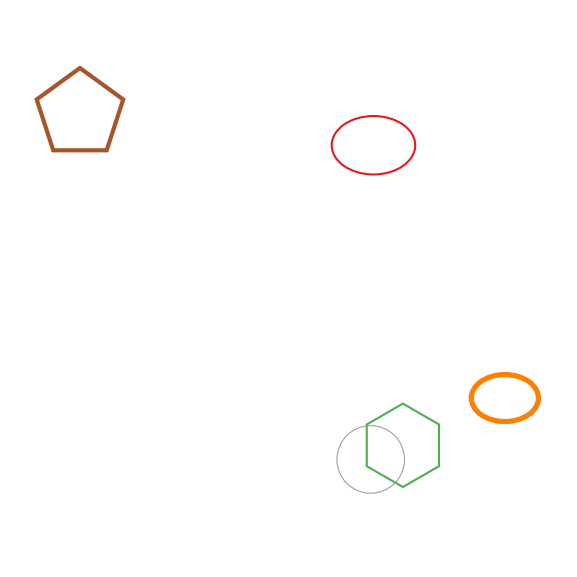[{"shape": "oval", "thickness": 1, "radius": 0.36, "center": [0.647, 0.748]}, {"shape": "hexagon", "thickness": 1, "radius": 0.36, "center": [0.698, 0.228]}, {"shape": "oval", "thickness": 2.5, "radius": 0.29, "center": [0.874, 0.31]}, {"shape": "pentagon", "thickness": 2, "radius": 0.39, "center": [0.138, 0.803]}, {"shape": "circle", "thickness": 0.5, "radius": 0.29, "center": [0.642, 0.204]}]